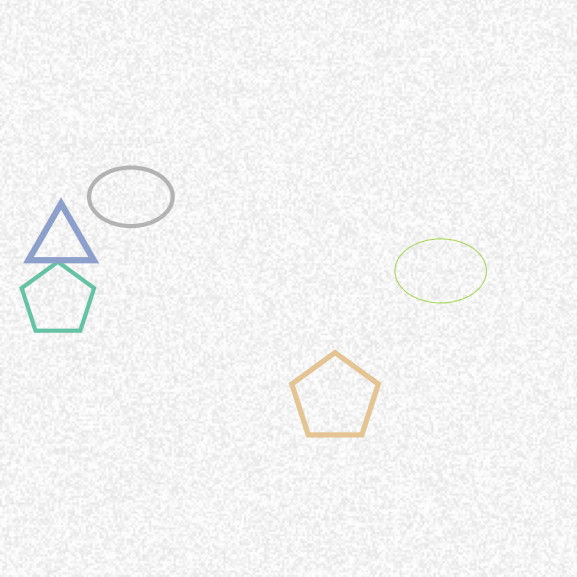[{"shape": "pentagon", "thickness": 2, "radius": 0.33, "center": [0.1, 0.48]}, {"shape": "triangle", "thickness": 3, "radius": 0.33, "center": [0.106, 0.581]}, {"shape": "oval", "thickness": 0.5, "radius": 0.4, "center": [0.763, 0.53]}, {"shape": "pentagon", "thickness": 2.5, "radius": 0.39, "center": [0.58, 0.31]}, {"shape": "oval", "thickness": 2, "radius": 0.36, "center": [0.227, 0.658]}]